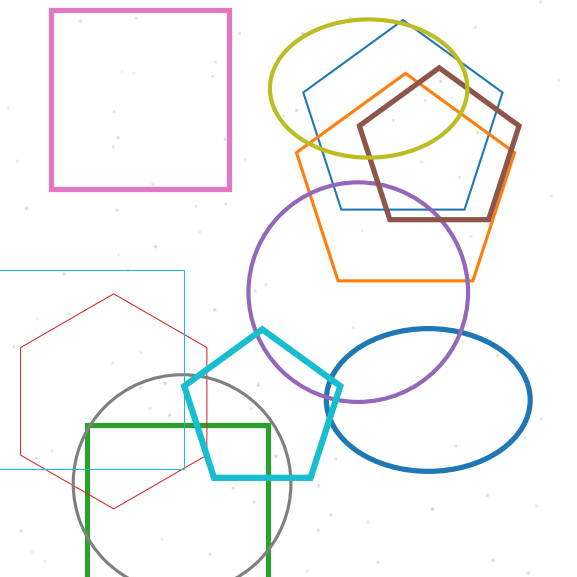[{"shape": "pentagon", "thickness": 1, "radius": 0.91, "center": [0.698, 0.783]}, {"shape": "oval", "thickness": 2.5, "radius": 0.88, "center": [0.742, 0.307]}, {"shape": "pentagon", "thickness": 1.5, "radius": 0.99, "center": [0.702, 0.673]}, {"shape": "square", "thickness": 2.5, "radius": 0.78, "center": [0.307, 0.106]}, {"shape": "hexagon", "thickness": 0.5, "radius": 0.93, "center": [0.197, 0.304]}, {"shape": "circle", "thickness": 2, "radius": 0.95, "center": [0.62, 0.493]}, {"shape": "pentagon", "thickness": 2.5, "radius": 0.73, "center": [0.761, 0.736]}, {"shape": "square", "thickness": 2.5, "radius": 0.77, "center": [0.242, 0.827]}, {"shape": "circle", "thickness": 1.5, "radius": 0.94, "center": [0.315, 0.162]}, {"shape": "oval", "thickness": 2, "radius": 0.85, "center": [0.638, 0.846]}, {"shape": "pentagon", "thickness": 3, "radius": 0.71, "center": [0.454, 0.287]}, {"shape": "square", "thickness": 0.5, "radius": 0.86, "center": [0.146, 0.359]}]